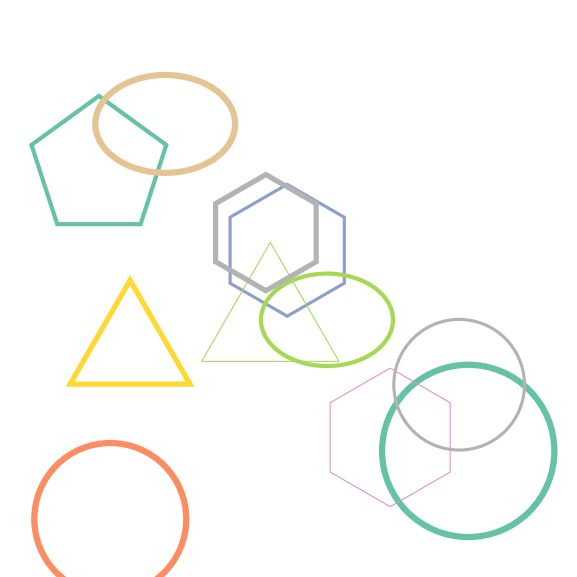[{"shape": "pentagon", "thickness": 2, "radius": 0.61, "center": [0.171, 0.71]}, {"shape": "circle", "thickness": 3, "radius": 0.75, "center": [0.811, 0.218]}, {"shape": "circle", "thickness": 3, "radius": 0.66, "center": [0.191, 0.1]}, {"shape": "hexagon", "thickness": 1.5, "radius": 0.57, "center": [0.497, 0.566]}, {"shape": "hexagon", "thickness": 0.5, "radius": 0.6, "center": [0.676, 0.242]}, {"shape": "oval", "thickness": 2, "radius": 0.57, "center": [0.566, 0.445]}, {"shape": "triangle", "thickness": 0.5, "radius": 0.69, "center": [0.468, 0.442]}, {"shape": "triangle", "thickness": 2.5, "radius": 0.6, "center": [0.225, 0.394]}, {"shape": "oval", "thickness": 3, "radius": 0.61, "center": [0.286, 0.785]}, {"shape": "circle", "thickness": 1.5, "radius": 0.57, "center": [0.795, 0.333]}, {"shape": "hexagon", "thickness": 2.5, "radius": 0.5, "center": [0.46, 0.596]}]